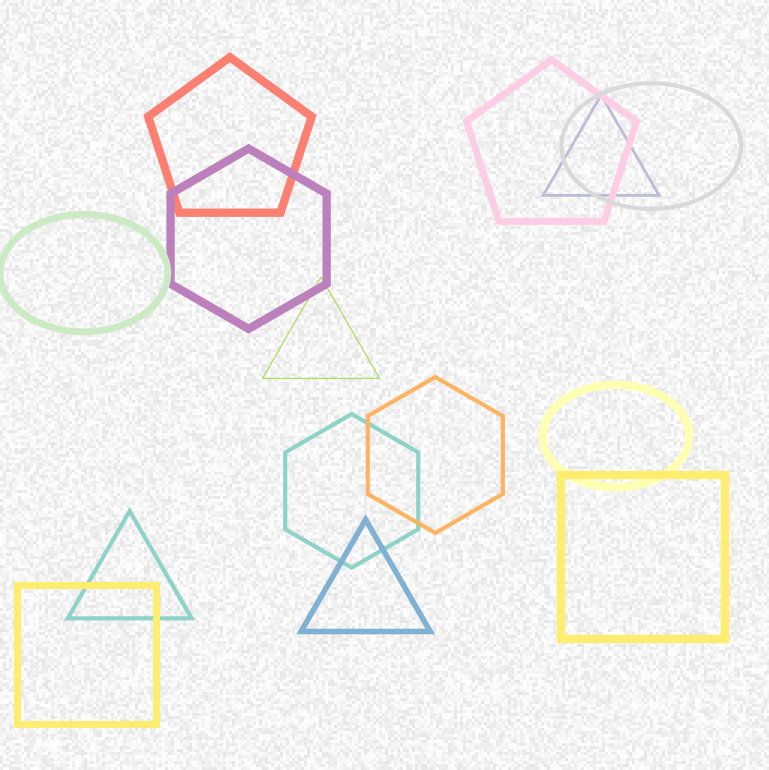[{"shape": "triangle", "thickness": 1.5, "radius": 0.46, "center": [0.168, 0.243]}, {"shape": "hexagon", "thickness": 1.5, "radius": 0.5, "center": [0.457, 0.363]}, {"shape": "oval", "thickness": 3, "radius": 0.48, "center": [0.8, 0.434]}, {"shape": "triangle", "thickness": 1, "radius": 0.43, "center": [0.781, 0.79]}, {"shape": "pentagon", "thickness": 3, "radius": 0.56, "center": [0.299, 0.814]}, {"shape": "triangle", "thickness": 2, "radius": 0.48, "center": [0.475, 0.228]}, {"shape": "hexagon", "thickness": 1.5, "radius": 0.51, "center": [0.565, 0.409]}, {"shape": "triangle", "thickness": 0.5, "radius": 0.44, "center": [0.417, 0.552]}, {"shape": "pentagon", "thickness": 2.5, "radius": 0.58, "center": [0.716, 0.806]}, {"shape": "oval", "thickness": 1.5, "radius": 0.58, "center": [0.846, 0.81]}, {"shape": "hexagon", "thickness": 3, "radius": 0.59, "center": [0.323, 0.69]}, {"shape": "oval", "thickness": 2.5, "radius": 0.54, "center": [0.109, 0.645]}, {"shape": "square", "thickness": 2.5, "radius": 0.45, "center": [0.112, 0.15]}, {"shape": "square", "thickness": 3, "radius": 0.53, "center": [0.835, 0.277]}]